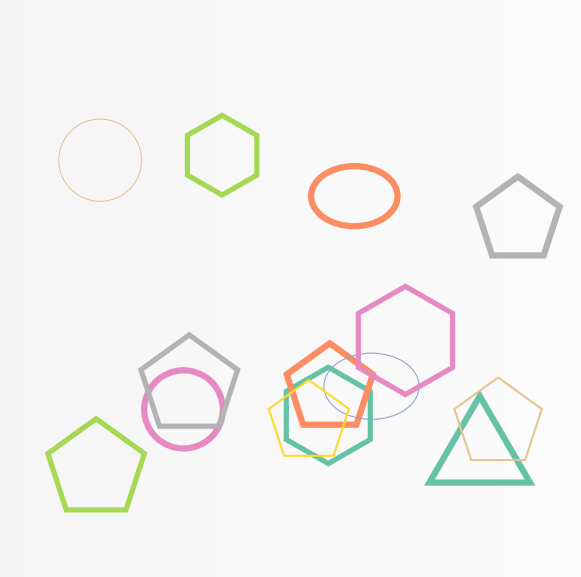[{"shape": "hexagon", "thickness": 2.5, "radius": 0.42, "center": [0.565, 0.28]}, {"shape": "triangle", "thickness": 3, "radius": 0.5, "center": [0.825, 0.213]}, {"shape": "pentagon", "thickness": 3, "radius": 0.39, "center": [0.567, 0.327]}, {"shape": "oval", "thickness": 3, "radius": 0.37, "center": [0.61, 0.659]}, {"shape": "oval", "thickness": 0.5, "radius": 0.41, "center": [0.639, 0.33]}, {"shape": "hexagon", "thickness": 2.5, "radius": 0.47, "center": [0.698, 0.41]}, {"shape": "circle", "thickness": 3, "radius": 0.34, "center": [0.316, 0.29]}, {"shape": "hexagon", "thickness": 2.5, "radius": 0.34, "center": [0.382, 0.73]}, {"shape": "pentagon", "thickness": 2.5, "radius": 0.44, "center": [0.165, 0.187]}, {"shape": "pentagon", "thickness": 1, "radius": 0.36, "center": [0.531, 0.269]}, {"shape": "pentagon", "thickness": 1, "radius": 0.4, "center": [0.857, 0.266]}, {"shape": "circle", "thickness": 0.5, "radius": 0.36, "center": [0.172, 0.722]}, {"shape": "pentagon", "thickness": 3, "radius": 0.38, "center": [0.891, 0.618]}, {"shape": "pentagon", "thickness": 2.5, "radius": 0.44, "center": [0.326, 0.332]}]